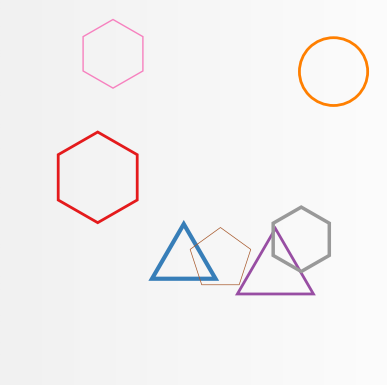[{"shape": "hexagon", "thickness": 2, "radius": 0.59, "center": [0.252, 0.539]}, {"shape": "triangle", "thickness": 3, "radius": 0.47, "center": [0.474, 0.323]}, {"shape": "triangle", "thickness": 2, "radius": 0.57, "center": [0.711, 0.293]}, {"shape": "circle", "thickness": 2, "radius": 0.44, "center": [0.861, 0.814]}, {"shape": "pentagon", "thickness": 0.5, "radius": 0.41, "center": [0.569, 0.327]}, {"shape": "hexagon", "thickness": 1, "radius": 0.45, "center": [0.292, 0.86]}, {"shape": "hexagon", "thickness": 2.5, "radius": 0.42, "center": [0.777, 0.378]}]